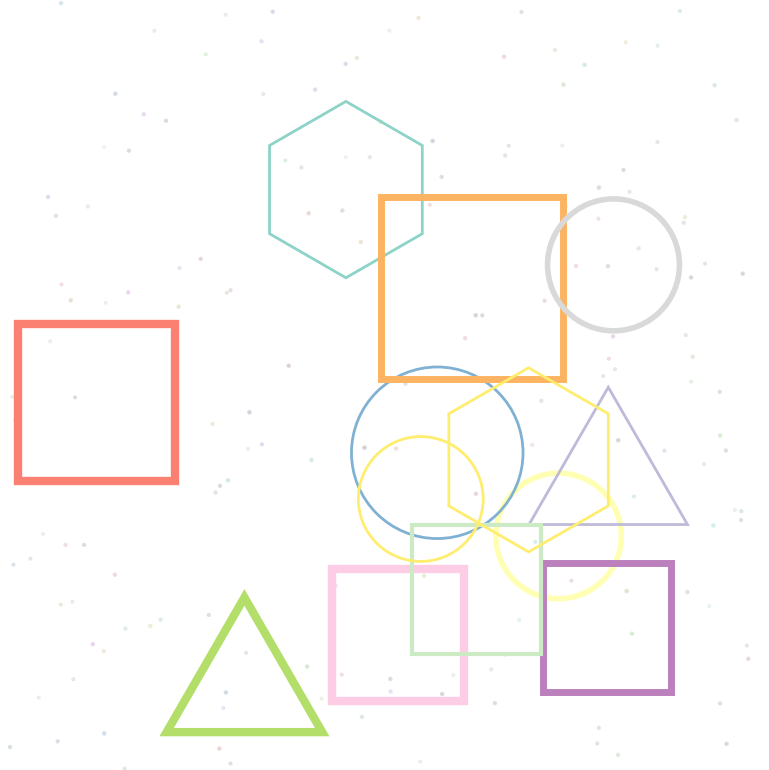[{"shape": "hexagon", "thickness": 1, "radius": 0.57, "center": [0.449, 0.754]}, {"shape": "circle", "thickness": 2, "radius": 0.41, "center": [0.725, 0.304]}, {"shape": "triangle", "thickness": 1, "radius": 0.59, "center": [0.79, 0.378]}, {"shape": "square", "thickness": 3, "radius": 0.51, "center": [0.125, 0.477]}, {"shape": "circle", "thickness": 1, "radius": 0.56, "center": [0.568, 0.412]}, {"shape": "square", "thickness": 2.5, "radius": 0.59, "center": [0.613, 0.626]}, {"shape": "triangle", "thickness": 3, "radius": 0.58, "center": [0.317, 0.107]}, {"shape": "square", "thickness": 3, "radius": 0.43, "center": [0.516, 0.175]}, {"shape": "circle", "thickness": 2, "radius": 0.43, "center": [0.797, 0.656]}, {"shape": "square", "thickness": 2.5, "radius": 0.42, "center": [0.788, 0.185]}, {"shape": "square", "thickness": 1.5, "radius": 0.42, "center": [0.619, 0.234]}, {"shape": "circle", "thickness": 1, "radius": 0.41, "center": [0.546, 0.352]}, {"shape": "hexagon", "thickness": 1, "radius": 0.6, "center": [0.686, 0.403]}]